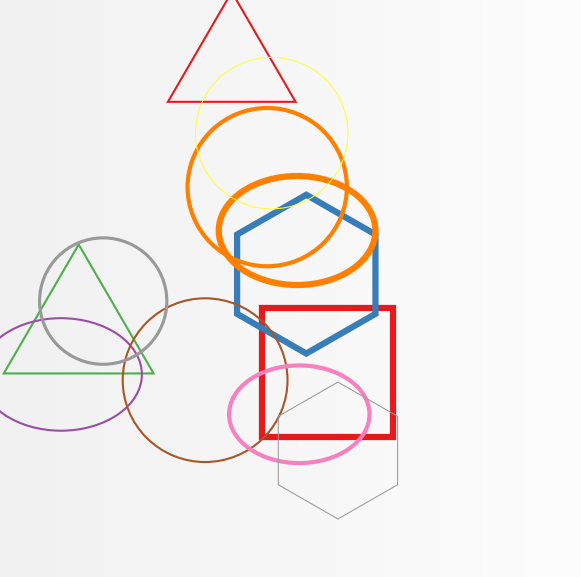[{"shape": "triangle", "thickness": 1, "radius": 0.63, "center": [0.399, 0.886]}, {"shape": "square", "thickness": 3, "radius": 0.56, "center": [0.563, 0.354]}, {"shape": "hexagon", "thickness": 3, "radius": 0.69, "center": [0.527, 0.524]}, {"shape": "triangle", "thickness": 1, "radius": 0.74, "center": [0.135, 0.427]}, {"shape": "oval", "thickness": 1, "radius": 0.7, "center": [0.105, 0.351]}, {"shape": "circle", "thickness": 2, "radius": 0.69, "center": [0.46, 0.675]}, {"shape": "oval", "thickness": 3, "radius": 0.67, "center": [0.511, 0.6]}, {"shape": "circle", "thickness": 0.5, "radius": 0.66, "center": [0.467, 0.769]}, {"shape": "circle", "thickness": 1, "radius": 0.71, "center": [0.353, 0.341]}, {"shape": "oval", "thickness": 2, "radius": 0.6, "center": [0.515, 0.282]}, {"shape": "hexagon", "thickness": 0.5, "radius": 0.59, "center": [0.581, 0.219]}, {"shape": "circle", "thickness": 1.5, "radius": 0.55, "center": [0.178, 0.478]}]